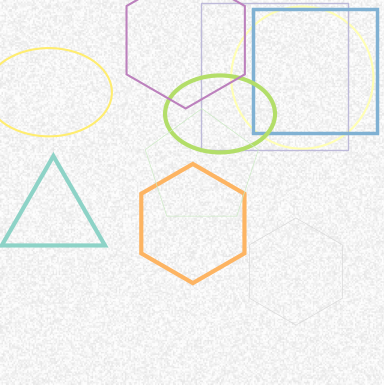[{"shape": "triangle", "thickness": 3, "radius": 0.77, "center": [0.139, 0.44]}, {"shape": "circle", "thickness": 1.5, "radius": 0.92, "center": [0.785, 0.798]}, {"shape": "square", "thickness": 1, "radius": 0.95, "center": [0.713, 0.802]}, {"shape": "square", "thickness": 2.5, "radius": 0.8, "center": [0.818, 0.815]}, {"shape": "hexagon", "thickness": 3, "radius": 0.77, "center": [0.501, 0.419]}, {"shape": "oval", "thickness": 3, "radius": 0.71, "center": [0.572, 0.704]}, {"shape": "hexagon", "thickness": 0.5, "radius": 0.7, "center": [0.769, 0.295]}, {"shape": "hexagon", "thickness": 1.5, "radius": 0.89, "center": [0.482, 0.896]}, {"shape": "pentagon", "thickness": 0.5, "radius": 0.77, "center": [0.524, 0.564]}, {"shape": "oval", "thickness": 1.5, "radius": 0.82, "center": [0.127, 0.76]}]